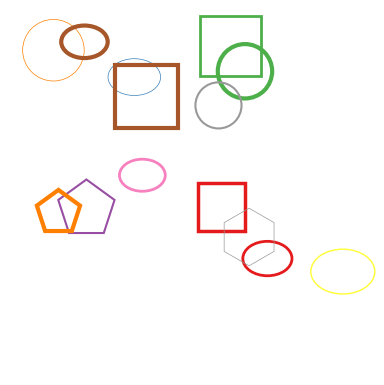[{"shape": "oval", "thickness": 2, "radius": 0.32, "center": [0.695, 0.328]}, {"shape": "square", "thickness": 2.5, "radius": 0.31, "center": [0.576, 0.463]}, {"shape": "oval", "thickness": 0.5, "radius": 0.34, "center": [0.349, 0.8]}, {"shape": "square", "thickness": 2, "radius": 0.39, "center": [0.598, 0.88]}, {"shape": "circle", "thickness": 3, "radius": 0.35, "center": [0.636, 0.815]}, {"shape": "pentagon", "thickness": 1.5, "radius": 0.38, "center": [0.224, 0.457]}, {"shape": "pentagon", "thickness": 3, "radius": 0.3, "center": [0.152, 0.448]}, {"shape": "circle", "thickness": 0.5, "radius": 0.4, "center": [0.139, 0.87]}, {"shape": "oval", "thickness": 1, "radius": 0.42, "center": [0.89, 0.295]}, {"shape": "oval", "thickness": 3, "radius": 0.3, "center": [0.219, 0.891]}, {"shape": "square", "thickness": 3, "radius": 0.41, "center": [0.38, 0.75]}, {"shape": "oval", "thickness": 2, "radius": 0.3, "center": [0.37, 0.545]}, {"shape": "hexagon", "thickness": 0.5, "radius": 0.37, "center": [0.647, 0.384]}, {"shape": "circle", "thickness": 1.5, "radius": 0.3, "center": [0.567, 0.726]}]